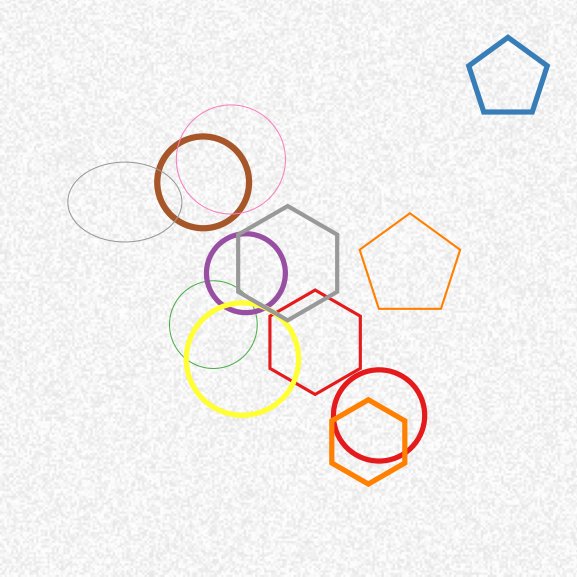[{"shape": "circle", "thickness": 2.5, "radius": 0.39, "center": [0.656, 0.28]}, {"shape": "hexagon", "thickness": 1.5, "radius": 0.45, "center": [0.546, 0.406]}, {"shape": "pentagon", "thickness": 2.5, "radius": 0.36, "center": [0.88, 0.863]}, {"shape": "circle", "thickness": 0.5, "radius": 0.38, "center": [0.369, 0.437]}, {"shape": "circle", "thickness": 2.5, "radius": 0.34, "center": [0.426, 0.526]}, {"shape": "pentagon", "thickness": 1, "radius": 0.46, "center": [0.71, 0.538]}, {"shape": "hexagon", "thickness": 2.5, "radius": 0.36, "center": [0.638, 0.234]}, {"shape": "circle", "thickness": 2.5, "radius": 0.49, "center": [0.42, 0.377]}, {"shape": "circle", "thickness": 3, "radius": 0.4, "center": [0.352, 0.683]}, {"shape": "circle", "thickness": 0.5, "radius": 0.47, "center": [0.4, 0.723]}, {"shape": "oval", "thickness": 0.5, "radius": 0.49, "center": [0.216, 0.649]}, {"shape": "hexagon", "thickness": 2, "radius": 0.49, "center": [0.498, 0.543]}]